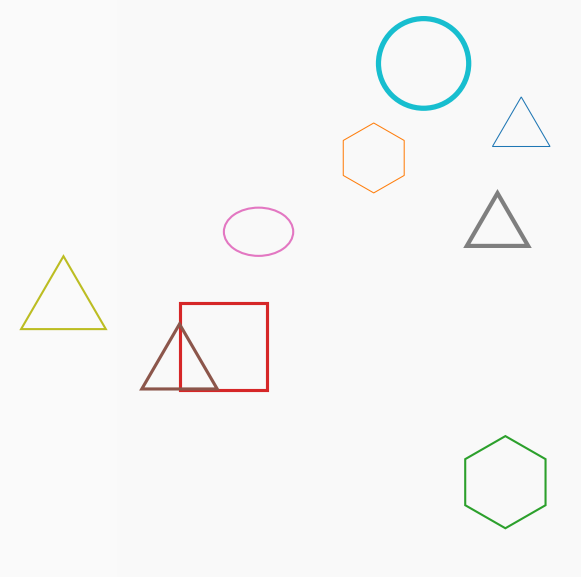[{"shape": "triangle", "thickness": 0.5, "radius": 0.29, "center": [0.897, 0.774]}, {"shape": "hexagon", "thickness": 0.5, "radius": 0.3, "center": [0.643, 0.726]}, {"shape": "hexagon", "thickness": 1, "radius": 0.4, "center": [0.869, 0.164]}, {"shape": "square", "thickness": 1.5, "radius": 0.38, "center": [0.384, 0.4]}, {"shape": "triangle", "thickness": 1.5, "radius": 0.37, "center": [0.309, 0.363]}, {"shape": "oval", "thickness": 1, "radius": 0.3, "center": [0.445, 0.598]}, {"shape": "triangle", "thickness": 2, "radius": 0.3, "center": [0.856, 0.604]}, {"shape": "triangle", "thickness": 1, "radius": 0.42, "center": [0.109, 0.471]}, {"shape": "circle", "thickness": 2.5, "radius": 0.39, "center": [0.729, 0.889]}]